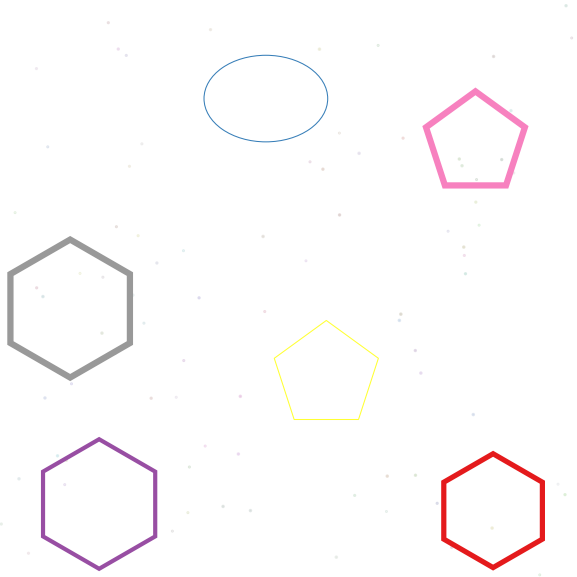[{"shape": "hexagon", "thickness": 2.5, "radius": 0.49, "center": [0.854, 0.115]}, {"shape": "oval", "thickness": 0.5, "radius": 0.54, "center": [0.46, 0.828]}, {"shape": "hexagon", "thickness": 2, "radius": 0.56, "center": [0.172, 0.126]}, {"shape": "pentagon", "thickness": 0.5, "radius": 0.47, "center": [0.565, 0.349]}, {"shape": "pentagon", "thickness": 3, "radius": 0.45, "center": [0.823, 0.751]}, {"shape": "hexagon", "thickness": 3, "radius": 0.6, "center": [0.122, 0.465]}]